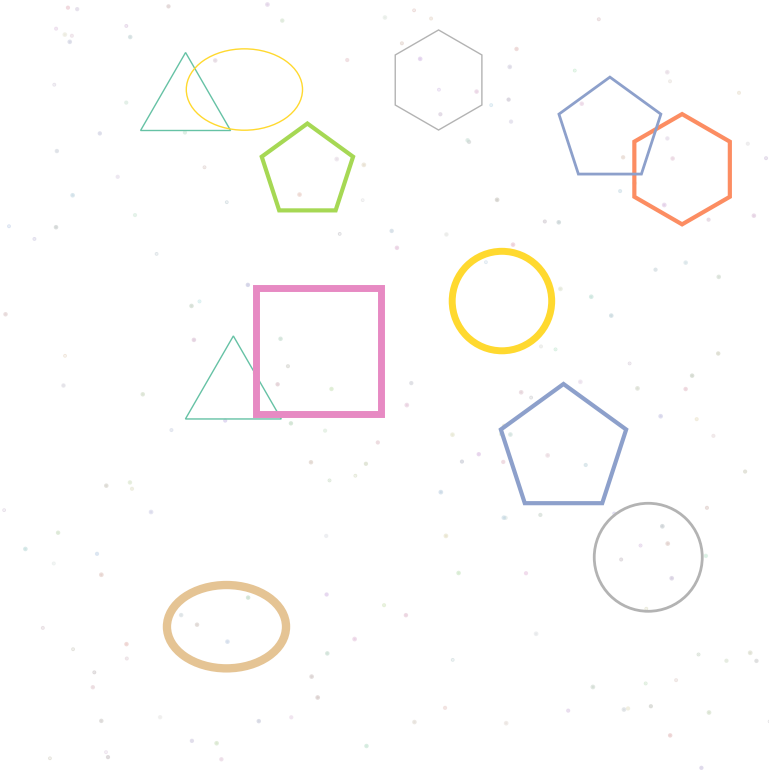[{"shape": "triangle", "thickness": 0.5, "radius": 0.36, "center": [0.303, 0.492]}, {"shape": "triangle", "thickness": 0.5, "radius": 0.34, "center": [0.241, 0.864]}, {"shape": "hexagon", "thickness": 1.5, "radius": 0.36, "center": [0.886, 0.78]}, {"shape": "pentagon", "thickness": 1, "radius": 0.35, "center": [0.792, 0.83]}, {"shape": "pentagon", "thickness": 1.5, "radius": 0.43, "center": [0.732, 0.416]}, {"shape": "square", "thickness": 2.5, "radius": 0.41, "center": [0.414, 0.544]}, {"shape": "pentagon", "thickness": 1.5, "radius": 0.31, "center": [0.399, 0.777]}, {"shape": "oval", "thickness": 0.5, "radius": 0.38, "center": [0.317, 0.884]}, {"shape": "circle", "thickness": 2.5, "radius": 0.32, "center": [0.652, 0.609]}, {"shape": "oval", "thickness": 3, "radius": 0.39, "center": [0.294, 0.186]}, {"shape": "circle", "thickness": 1, "radius": 0.35, "center": [0.842, 0.276]}, {"shape": "hexagon", "thickness": 0.5, "radius": 0.32, "center": [0.57, 0.896]}]